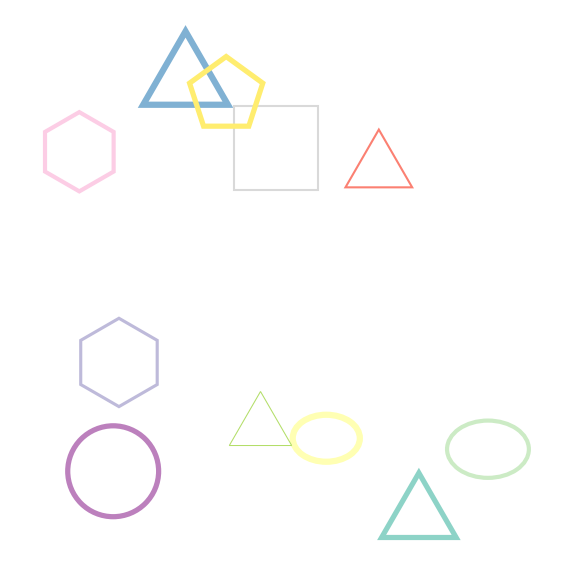[{"shape": "triangle", "thickness": 2.5, "radius": 0.37, "center": [0.725, 0.106]}, {"shape": "oval", "thickness": 3, "radius": 0.29, "center": [0.565, 0.24]}, {"shape": "hexagon", "thickness": 1.5, "radius": 0.38, "center": [0.206, 0.372]}, {"shape": "triangle", "thickness": 1, "radius": 0.33, "center": [0.656, 0.708]}, {"shape": "triangle", "thickness": 3, "radius": 0.42, "center": [0.321, 0.86]}, {"shape": "triangle", "thickness": 0.5, "radius": 0.31, "center": [0.451, 0.259]}, {"shape": "hexagon", "thickness": 2, "radius": 0.34, "center": [0.137, 0.736]}, {"shape": "square", "thickness": 1, "radius": 0.36, "center": [0.478, 0.743]}, {"shape": "circle", "thickness": 2.5, "radius": 0.39, "center": [0.196, 0.183]}, {"shape": "oval", "thickness": 2, "radius": 0.35, "center": [0.845, 0.221]}, {"shape": "pentagon", "thickness": 2.5, "radius": 0.33, "center": [0.392, 0.835]}]